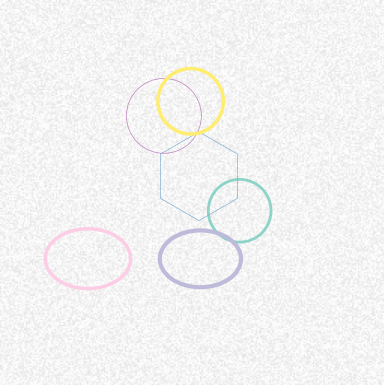[{"shape": "circle", "thickness": 2, "radius": 0.41, "center": [0.623, 0.453]}, {"shape": "oval", "thickness": 3, "radius": 0.53, "center": [0.521, 0.328]}, {"shape": "hexagon", "thickness": 0.5, "radius": 0.58, "center": [0.517, 0.542]}, {"shape": "oval", "thickness": 2.5, "radius": 0.55, "center": [0.228, 0.328]}, {"shape": "circle", "thickness": 0.5, "radius": 0.49, "center": [0.426, 0.699]}, {"shape": "circle", "thickness": 2.5, "radius": 0.43, "center": [0.495, 0.737]}]